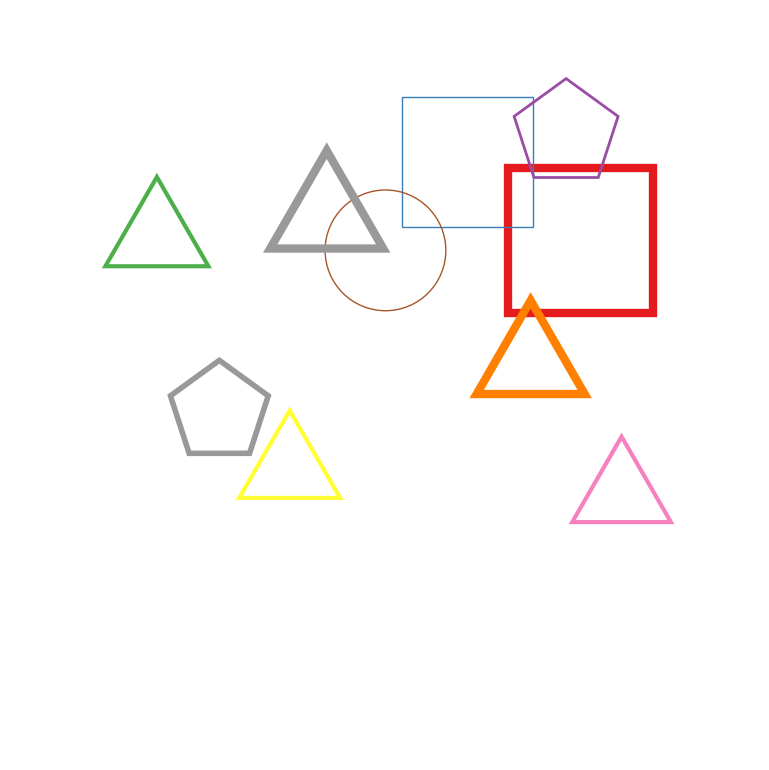[{"shape": "square", "thickness": 3, "radius": 0.47, "center": [0.754, 0.688]}, {"shape": "square", "thickness": 0.5, "radius": 0.42, "center": [0.607, 0.789]}, {"shape": "triangle", "thickness": 1.5, "radius": 0.39, "center": [0.204, 0.693]}, {"shape": "pentagon", "thickness": 1, "radius": 0.35, "center": [0.735, 0.827]}, {"shape": "triangle", "thickness": 3, "radius": 0.4, "center": [0.689, 0.529]}, {"shape": "triangle", "thickness": 1.5, "radius": 0.38, "center": [0.376, 0.391]}, {"shape": "circle", "thickness": 0.5, "radius": 0.39, "center": [0.501, 0.675]}, {"shape": "triangle", "thickness": 1.5, "radius": 0.37, "center": [0.807, 0.359]}, {"shape": "triangle", "thickness": 3, "radius": 0.42, "center": [0.424, 0.72]}, {"shape": "pentagon", "thickness": 2, "radius": 0.33, "center": [0.285, 0.465]}]